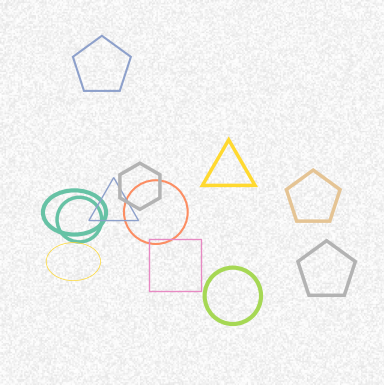[{"shape": "oval", "thickness": 3, "radius": 0.41, "center": [0.193, 0.448]}, {"shape": "circle", "thickness": 2.5, "radius": 0.29, "center": [0.206, 0.43]}, {"shape": "circle", "thickness": 1.5, "radius": 0.41, "center": [0.405, 0.449]}, {"shape": "triangle", "thickness": 1, "radius": 0.37, "center": [0.295, 0.464]}, {"shape": "pentagon", "thickness": 1.5, "radius": 0.4, "center": [0.265, 0.828]}, {"shape": "square", "thickness": 1, "radius": 0.34, "center": [0.454, 0.312]}, {"shape": "circle", "thickness": 3, "radius": 0.37, "center": [0.605, 0.232]}, {"shape": "oval", "thickness": 0.5, "radius": 0.35, "center": [0.191, 0.32]}, {"shape": "triangle", "thickness": 2.5, "radius": 0.39, "center": [0.594, 0.558]}, {"shape": "pentagon", "thickness": 2.5, "radius": 0.37, "center": [0.814, 0.485]}, {"shape": "hexagon", "thickness": 2.5, "radius": 0.3, "center": [0.363, 0.516]}, {"shape": "pentagon", "thickness": 2.5, "radius": 0.39, "center": [0.848, 0.296]}]